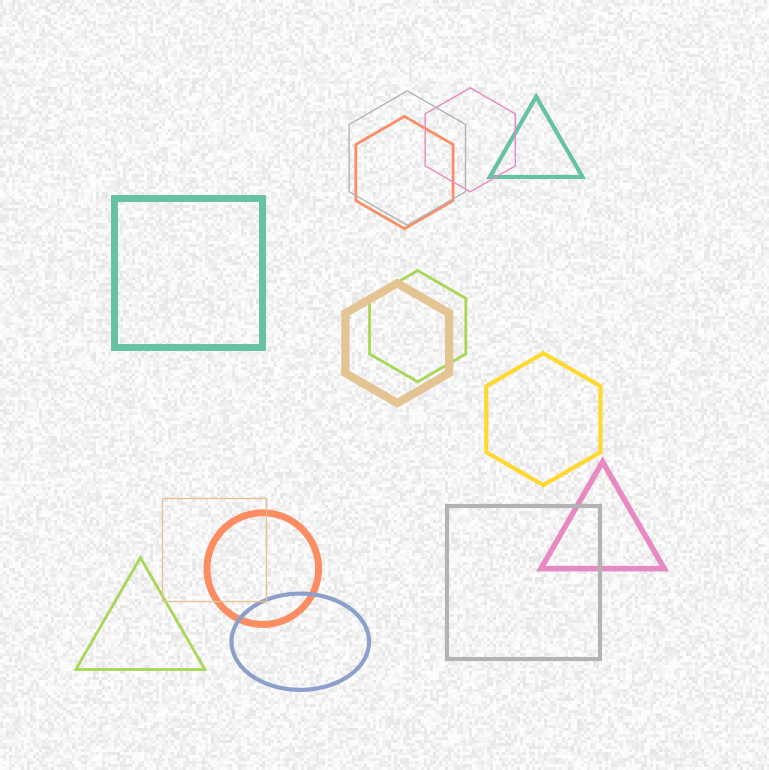[{"shape": "square", "thickness": 2.5, "radius": 0.48, "center": [0.244, 0.646]}, {"shape": "triangle", "thickness": 1.5, "radius": 0.35, "center": [0.696, 0.805]}, {"shape": "hexagon", "thickness": 1, "radius": 0.36, "center": [0.525, 0.776]}, {"shape": "circle", "thickness": 2.5, "radius": 0.36, "center": [0.341, 0.262]}, {"shape": "oval", "thickness": 1.5, "radius": 0.45, "center": [0.39, 0.167]}, {"shape": "triangle", "thickness": 2, "radius": 0.46, "center": [0.783, 0.308]}, {"shape": "hexagon", "thickness": 0.5, "radius": 0.34, "center": [0.611, 0.818]}, {"shape": "triangle", "thickness": 1, "radius": 0.48, "center": [0.182, 0.179]}, {"shape": "hexagon", "thickness": 1, "radius": 0.36, "center": [0.542, 0.576]}, {"shape": "hexagon", "thickness": 1.5, "radius": 0.43, "center": [0.706, 0.456]}, {"shape": "hexagon", "thickness": 3, "radius": 0.39, "center": [0.516, 0.554]}, {"shape": "square", "thickness": 0.5, "radius": 0.34, "center": [0.278, 0.286]}, {"shape": "square", "thickness": 1.5, "radius": 0.5, "center": [0.68, 0.244]}, {"shape": "hexagon", "thickness": 0.5, "radius": 0.44, "center": [0.529, 0.795]}]